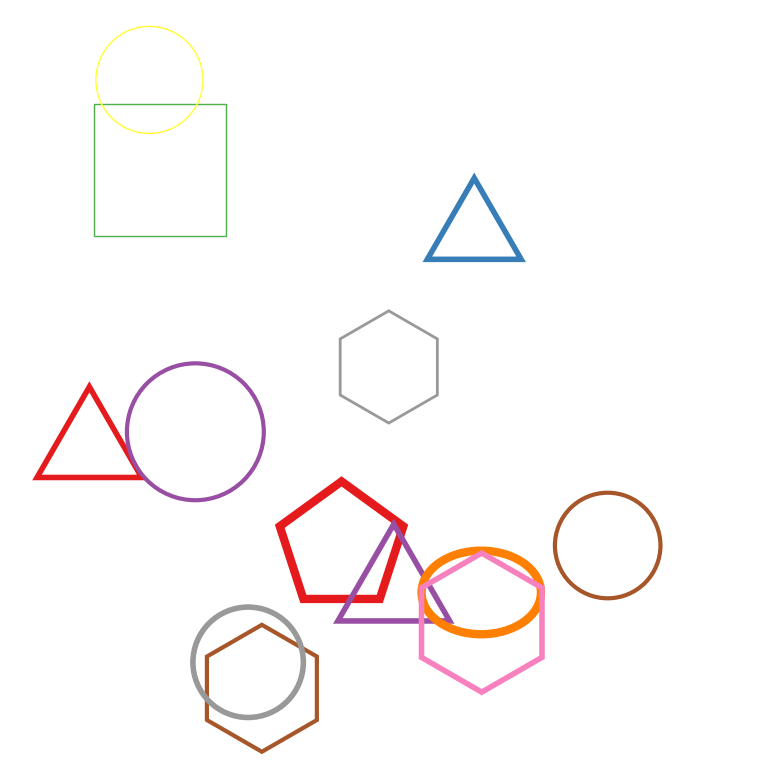[{"shape": "pentagon", "thickness": 3, "radius": 0.42, "center": [0.444, 0.29]}, {"shape": "triangle", "thickness": 2, "radius": 0.39, "center": [0.116, 0.419]}, {"shape": "triangle", "thickness": 2, "radius": 0.35, "center": [0.616, 0.698]}, {"shape": "square", "thickness": 0.5, "radius": 0.43, "center": [0.208, 0.779]}, {"shape": "circle", "thickness": 1.5, "radius": 0.44, "center": [0.254, 0.439]}, {"shape": "triangle", "thickness": 2, "radius": 0.42, "center": [0.511, 0.235]}, {"shape": "oval", "thickness": 3, "radius": 0.39, "center": [0.625, 0.231]}, {"shape": "circle", "thickness": 0.5, "radius": 0.35, "center": [0.194, 0.896]}, {"shape": "hexagon", "thickness": 1.5, "radius": 0.41, "center": [0.34, 0.106]}, {"shape": "circle", "thickness": 1.5, "radius": 0.34, "center": [0.789, 0.292]}, {"shape": "hexagon", "thickness": 2, "radius": 0.45, "center": [0.626, 0.191]}, {"shape": "circle", "thickness": 2, "radius": 0.36, "center": [0.322, 0.14]}, {"shape": "hexagon", "thickness": 1, "radius": 0.36, "center": [0.505, 0.523]}]